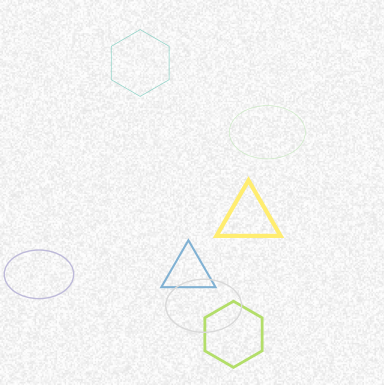[{"shape": "hexagon", "thickness": 0.5, "radius": 0.43, "center": [0.364, 0.836]}, {"shape": "oval", "thickness": 1, "radius": 0.45, "center": [0.101, 0.287]}, {"shape": "triangle", "thickness": 1.5, "radius": 0.41, "center": [0.489, 0.295]}, {"shape": "hexagon", "thickness": 2, "radius": 0.43, "center": [0.606, 0.132]}, {"shape": "oval", "thickness": 1, "radius": 0.49, "center": [0.529, 0.206]}, {"shape": "oval", "thickness": 0.5, "radius": 0.49, "center": [0.694, 0.657]}, {"shape": "triangle", "thickness": 3, "radius": 0.48, "center": [0.645, 0.435]}]